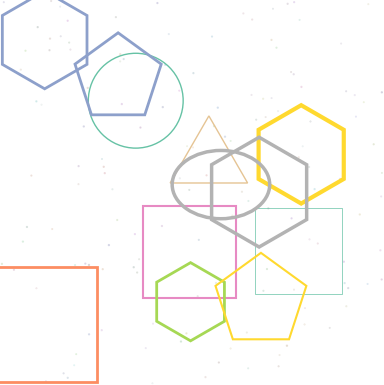[{"shape": "square", "thickness": 0.5, "radius": 0.56, "center": [0.775, 0.349]}, {"shape": "circle", "thickness": 1, "radius": 0.62, "center": [0.353, 0.738]}, {"shape": "square", "thickness": 2, "radius": 0.75, "center": [0.103, 0.158]}, {"shape": "pentagon", "thickness": 2, "radius": 0.59, "center": [0.307, 0.797]}, {"shape": "hexagon", "thickness": 2, "radius": 0.63, "center": [0.116, 0.896]}, {"shape": "square", "thickness": 1.5, "radius": 0.6, "center": [0.492, 0.346]}, {"shape": "hexagon", "thickness": 2, "radius": 0.51, "center": [0.495, 0.216]}, {"shape": "hexagon", "thickness": 3, "radius": 0.64, "center": [0.782, 0.599]}, {"shape": "pentagon", "thickness": 1.5, "radius": 0.62, "center": [0.678, 0.219]}, {"shape": "triangle", "thickness": 1, "radius": 0.58, "center": [0.543, 0.583]}, {"shape": "hexagon", "thickness": 2.5, "radius": 0.71, "center": [0.673, 0.501]}, {"shape": "oval", "thickness": 2.5, "radius": 0.63, "center": [0.574, 0.521]}]